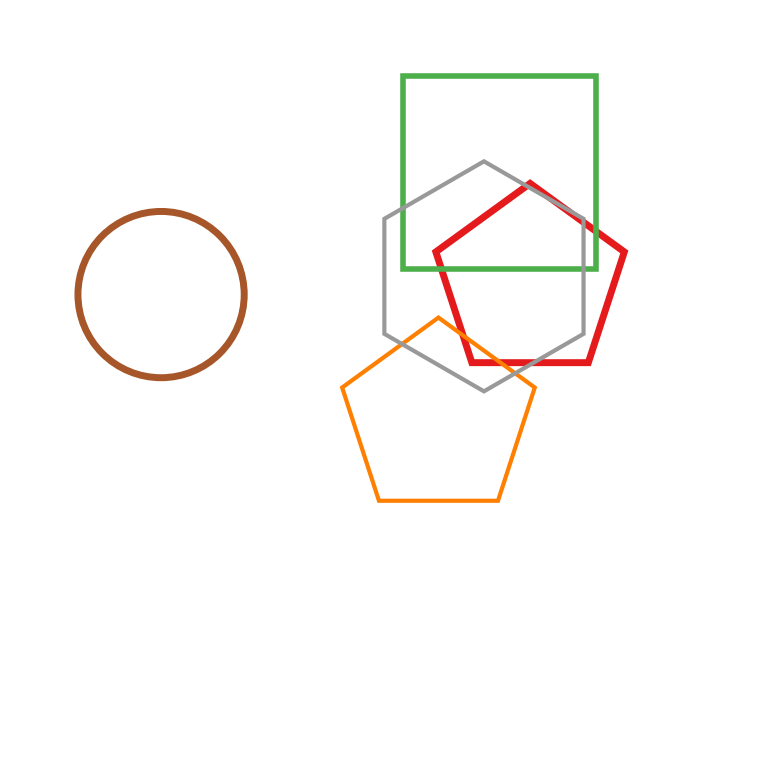[{"shape": "pentagon", "thickness": 2.5, "radius": 0.64, "center": [0.688, 0.633]}, {"shape": "square", "thickness": 2, "radius": 0.63, "center": [0.648, 0.776]}, {"shape": "pentagon", "thickness": 1.5, "radius": 0.66, "center": [0.569, 0.456]}, {"shape": "circle", "thickness": 2.5, "radius": 0.54, "center": [0.209, 0.617]}, {"shape": "hexagon", "thickness": 1.5, "radius": 0.75, "center": [0.629, 0.641]}]